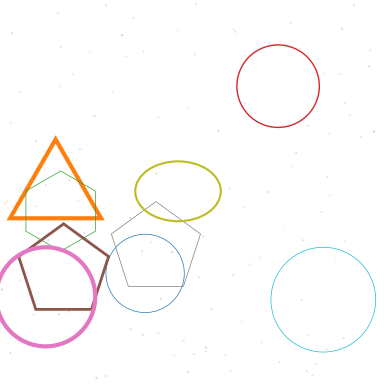[{"shape": "circle", "thickness": 0.5, "radius": 0.51, "center": [0.377, 0.29]}, {"shape": "triangle", "thickness": 3, "radius": 0.68, "center": [0.144, 0.501]}, {"shape": "hexagon", "thickness": 0.5, "radius": 0.52, "center": [0.158, 0.452]}, {"shape": "circle", "thickness": 1, "radius": 0.54, "center": [0.722, 0.776]}, {"shape": "pentagon", "thickness": 2, "radius": 0.61, "center": [0.165, 0.296]}, {"shape": "circle", "thickness": 3, "radius": 0.64, "center": [0.119, 0.229]}, {"shape": "pentagon", "thickness": 0.5, "radius": 0.61, "center": [0.405, 0.355]}, {"shape": "oval", "thickness": 1.5, "radius": 0.56, "center": [0.462, 0.503]}, {"shape": "circle", "thickness": 0.5, "radius": 0.68, "center": [0.84, 0.222]}]